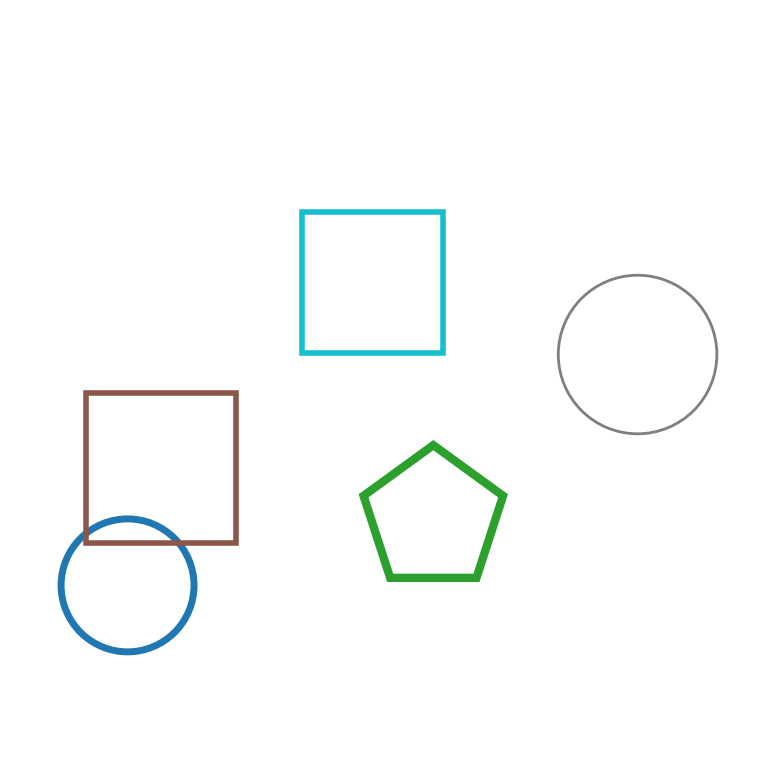[{"shape": "circle", "thickness": 2.5, "radius": 0.43, "center": [0.166, 0.24]}, {"shape": "pentagon", "thickness": 3, "radius": 0.48, "center": [0.563, 0.327]}, {"shape": "square", "thickness": 2, "radius": 0.49, "center": [0.209, 0.392]}, {"shape": "circle", "thickness": 1, "radius": 0.51, "center": [0.828, 0.54]}, {"shape": "square", "thickness": 2, "radius": 0.46, "center": [0.484, 0.633]}]